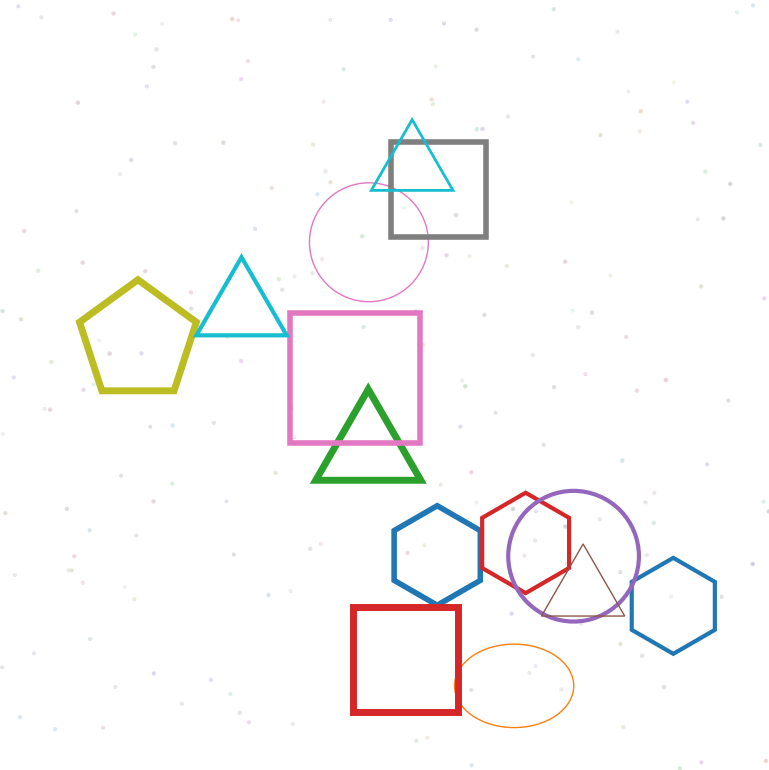[{"shape": "hexagon", "thickness": 1.5, "radius": 0.31, "center": [0.874, 0.213]}, {"shape": "hexagon", "thickness": 2, "radius": 0.32, "center": [0.568, 0.279]}, {"shape": "oval", "thickness": 0.5, "radius": 0.39, "center": [0.668, 0.109]}, {"shape": "triangle", "thickness": 2.5, "radius": 0.39, "center": [0.478, 0.416]}, {"shape": "hexagon", "thickness": 1.5, "radius": 0.33, "center": [0.683, 0.295]}, {"shape": "square", "thickness": 2.5, "radius": 0.34, "center": [0.527, 0.143]}, {"shape": "circle", "thickness": 1.5, "radius": 0.42, "center": [0.745, 0.278]}, {"shape": "triangle", "thickness": 0.5, "radius": 0.31, "center": [0.757, 0.231]}, {"shape": "square", "thickness": 2, "radius": 0.42, "center": [0.461, 0.509]}, {"shape": "circle", "thickness": 0.5, "radius": 0.39, "center": [0.479, 0.685]}, {"shape": "square", "thickness": 2, "radius": 0.31, "center": [0.569, 0.754]}, {"shape": "pentagon", "thickness": 2.5, "radius": 0.4, "center": [0.179, 0.557]}, {"shape": "triangle", "thickness": 1.5, "radius": 0.34, "center": [0.314, 0.598]}, {"shape": "triangle", "thickness": 1, "radius": 0.31, "center": [0.535, 0.783]}]